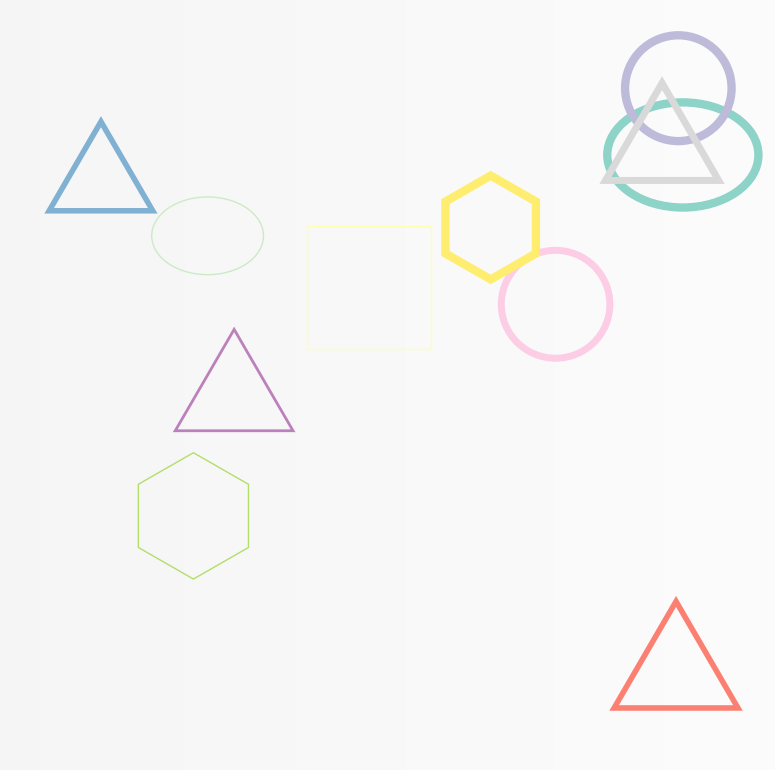[{"shape": "oval", "thickness": 3, "radius": 0.49, "center": [0.881, 0.799]}, {"shape": "square", "thickness": 0.5, "radius": 0.4, "center": [0.476, 0.626]}, {"shape": "circle", "thickness": 3, "radius": 0.34, "center": [0.875, 0.885]}, {"shape": "triangle", "thickness": 2, "radius": 0.46, "center": [0.872, 0.127]}, {"shape": "triangle", "thickness": 2, "radius": 0.39, "center": [0.13, 0.765]}, {"shape": "hexagon", "thickness": 0.5, "radius": 0.41, "center": [0.25, 0.33]}, {"shape": "circle", "thickness": 2.5, "radius": 0.35, "center": [0.717, 0.605]}, {"shape": "triangle", "thickness": 2.5, "radius": 0.42, "center": [0.854, 0.808]}, {"shape": "triangle", "thickness": 1, "radius": 0.44, "center": [0.302, 0.484]}, {"shape": "oval", "thickness": 0.5, "radius": 0.36, "center": [0.268, 0.694]}, {"shape": "hexagon", "thickness": 3, "radius": 0.34, "center": [0.633, 0.705]}]